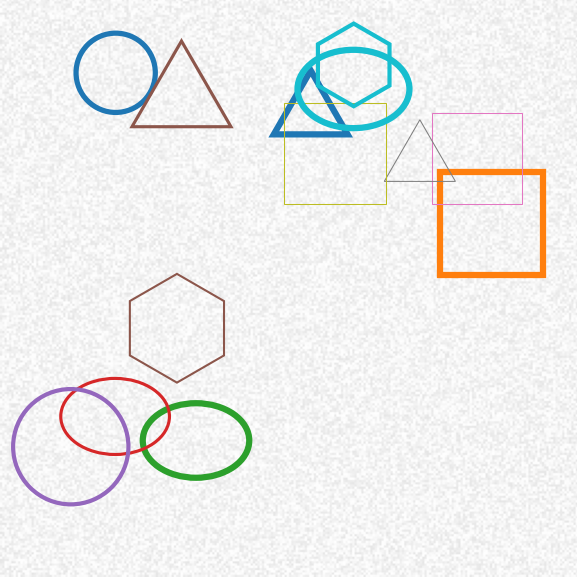[{"shape": "circle", "thickness": 2.5, "radius": 0.34, "center": [0.2, 0.873]}, {"shape": "triangle", "thickness": 3, "radius": 0.37, "center": [0.538, 0.803]}, {"shape": "square", "thickness": 3, "radius": 0.45, "center": [0.852, 0.613]}, {"shape": "oval", "thickness": 3, "radius": 0.46, "center": [0.339, 0.236]}, {"shape": "oval", "thickness": 1.5, "radius": 0.47, "center": [0.199, 0.278]}, {"shape": "circle", "thickness": 2, "radius": 0.5, "center": [0.123, 0.226]}, {"shape": "hexagon", "thickness": 1, "radius": 0.47, "center": [0.306, 0.431]}, {"shape": "triangle", "thickness": 1.5, "radius": 0.49, "center": [0.314, 0.829]}, {"shape": "square", "thickness": 0.5, "radius": 0.39, "center": [0.826, 0.725]}, {"shape": "triangle", "thickness": 0.5, "radius": 0.36, "center": [0.727, 0.721]}, {"shape": "square", "thickness": 0.5, "radius": 0.44, "center": [0.58, 0.733]}, {"shape": "hexagon", "thickness": 2, "radius": 0.36, "center": [0.612, 0.887]}, {"shape": "oval", "thickness": 3, "radius": 0.48, "center": [0.612, 0.845]}]